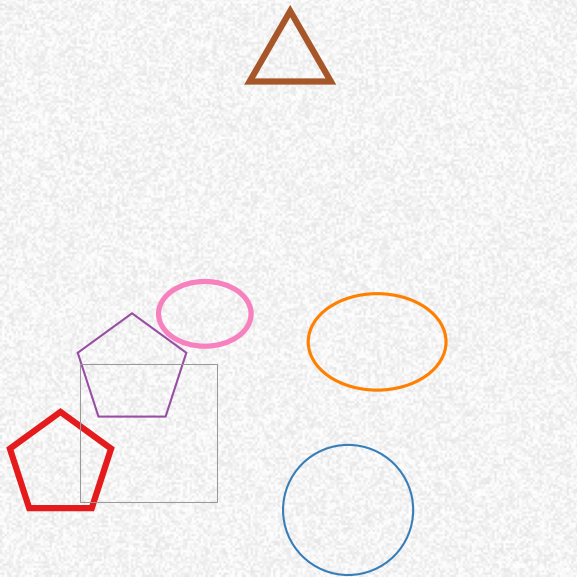[{"shape": "pentagon", "thickness": 3, "radius": 0.46, "center": [0.105, 0.194]}, {"shape": "circle", "thickness": 1, "radius": 0.56, "center": [0.603, 0.116]}, {"shape": "pentagon", "thickness": 1, "radius": 0.49, "center": [0.229, 0.358]}, {"shape": "oval", "thickness": 1.5, "radius": 0.6, "center": [0.653, 0.407]}, {"shape": "triangle", "thickness": 3, "radius": 0.41, "center": [0.503, 0.899]}, {"shape": "oval", "thickness": 2.5, "radius": 0.4, "center": [0.355, 0.456]}, {"shape": "square", "thickness": 0.5, "radius": 0.59, "center": [0.257, 0.249]}]